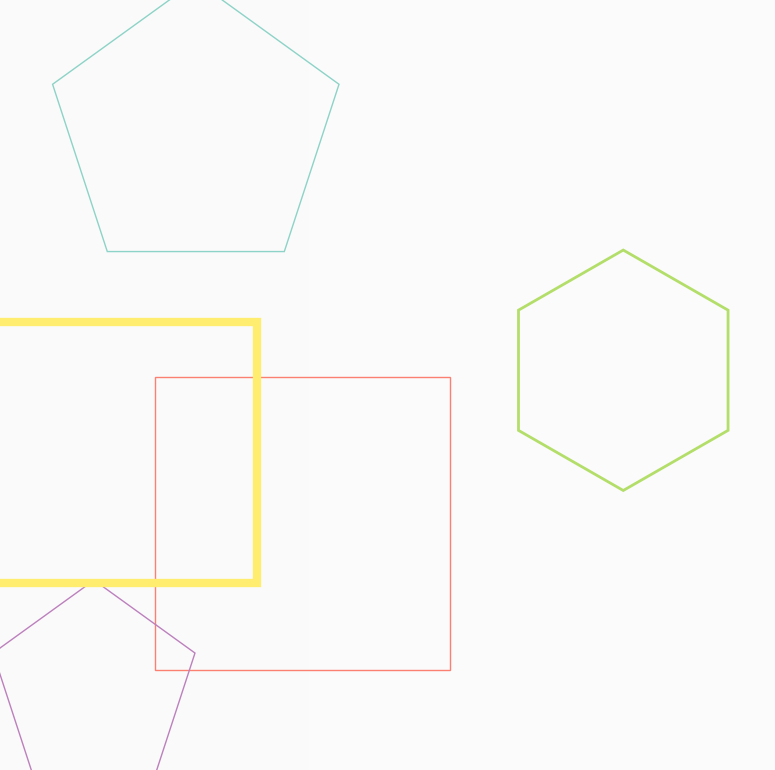[{"shape": "pentagon", "thickness": 0.5, "radius": 0.97, "center": [0.253, 0.83]}, {"shape": "square", "thickness": 0.5, "radius": 0.95, "center": [0.391, 0.32]}, {"shape": "hexagon", "thickness": 1, "radius": 0.78, "center": [0.804, 0.519]}, {"shape": "pentagon", "thickness": 0.5, "radius": 0.68, "center": [0.121, 0.11]}, {"shape": "square", "thickness": 3, "radius": 0.85, "center": [0.162, 0.412]}]